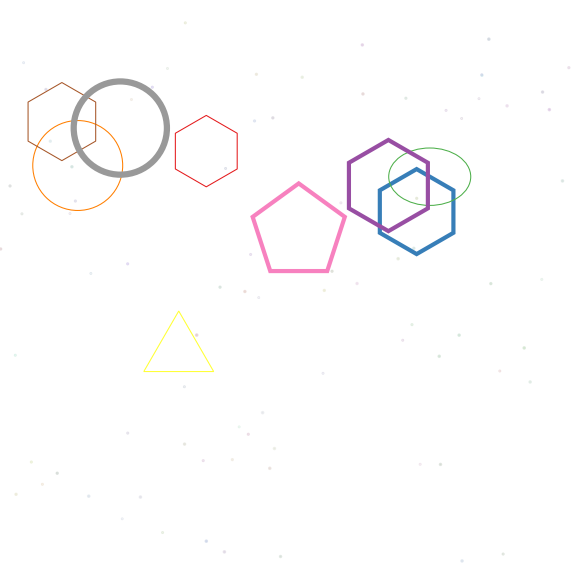[{"shape": "hexagon", "thickness": 0.5, "radius": 0.31, "center": [0.357, 0.737]}, {"shape": "hexagon", "thickness": 2, "radius": 0.37, "center": [0.721, 0.633]}, {"shape": "oval", "thickness": 0.5, "radius": 0.36, "center": [0.744, 0.693]}, {"shape": "hexagon", "thickness": 2, "radius": 0.39, "center": [0.673, 0.678]}, {"shape": "circle", "thickness": 0.5, "radius": 0.39, "center": [0.135, 0.713]}, {"shape": "triangle", "thickness": 0.5, "radius": 0.35, "center": [0.31, 0.391]}, {"shape": "hexagon", "thickness": 0.5, "radius": 0.34, "center": [0.107, 0.789]}, {"shape": "pentagon", "thickness": 2, "radius": 0.42, "center": [0.517, 0.598]}, {"shape": "circle", "thickness": 3, "radius": 0.4, "center": [0.208, 0.777]}]